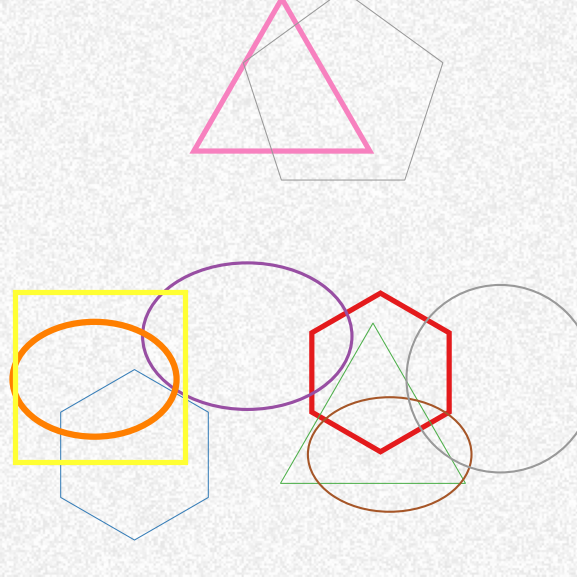[{"shape": "hexagon", "thickness": 2.5, "radius": 0.69, "center": [0.659, 0.354]}, {"shape": "hexagon", "thickness": 0.5, "radius": 0.74, "center": [0.233, 0.212]}, {"shape": "triangle", "thickness": 0.5, "radius": 0.92, "center": [0.646, 0.255]}, {"shape": "oval", "thickness": 1.5, "radius": 0.91, "center": [0.428, 0.417]}, {"shape": "oval", "thickness": 3, "radius": 0.71, "center": [0.164, 0.342]}, {"shape": "square", "thickness": 2.5, "radius": 0.74, "center": [0.173, 0.346]}, {"shape": "oval", "thickness": 1, "radius": 0.71, "center": [0.675, 0.212]}, {"shape": "triangle", "thickness": 2.5, "radius": 0.88, "center": [0.488, 0.826]}, {"shape": "pentagon", "thickness": 0.5, "radius": 0.91, "center": [0.594, 0.834]}, {"shape": "circle", "thickness": 1, "radius": 0.81, "center": [0.866, 0.343]}]